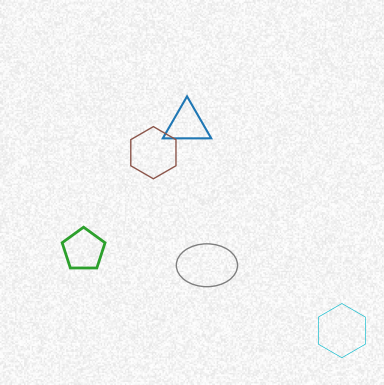[{"shape": "triangle", "thickness": 1.5, "radius": 0.36, "center": [0.486, 0.677]}, {"shape": "pentagon", "thickness": 2, "radius": 0.29, "center": [0.217, 0.351]}, {"shape": "hexagon", "thickness": 1, "radius": 0.34, "center": [0.398, 0.603]}, {"shape": "oval", "thickness": 1, "radius": 0.4, "center": [0.537, 0.311]}, {"shape": "hexagon", "thickness": 0.5, "radius": 0.35, "center": [0.888, 0.141]}]